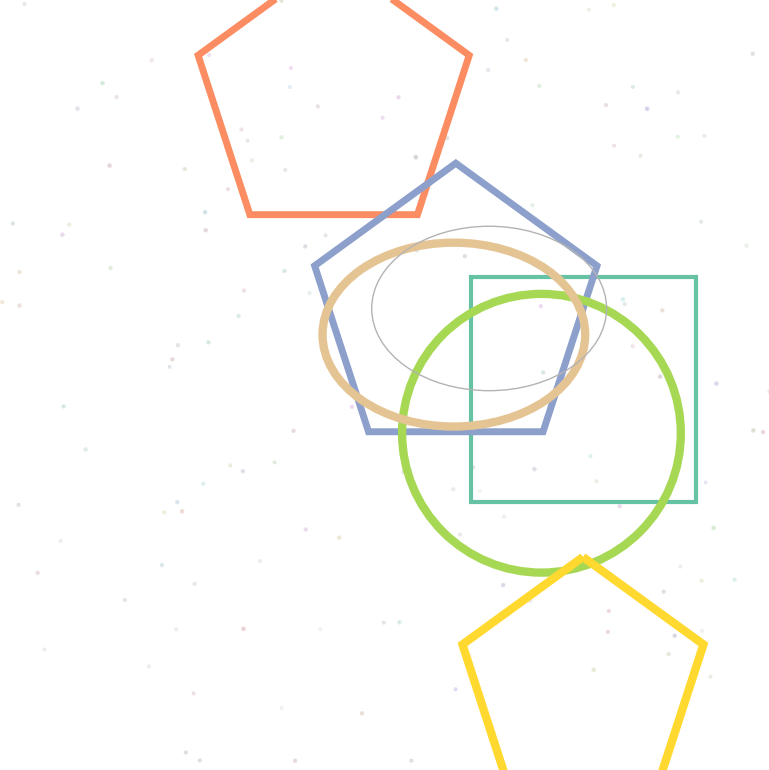[{"shape": "square", "thickness": 1.5, "radius": 0.73, "center": [0.758, 0.494]}, {"shape": "pentagon", "thickness": 2.5, "radius": 0.93, "center": [0.433, 0.871]}, {"shape": "pentagon", "thickness": 2.5, "radius": 0.96, "center": [0.592, 0.595]}, {"shape": "circle", "thickness": 3, "radius": 0.9, "center": [0.703, 0.437]}, {"shape": "pentagon", "thickness": 3, "radius": 0.82, "center": [0.757, 0.112]}, {"shape": "oval", "thickness": 3, "radius": 0.85, "center": [0.589, 0.565]}, {"shape": "oval", "thickness": 0.5, "radius": 0.76, "center": [0.635, 0.599]}]